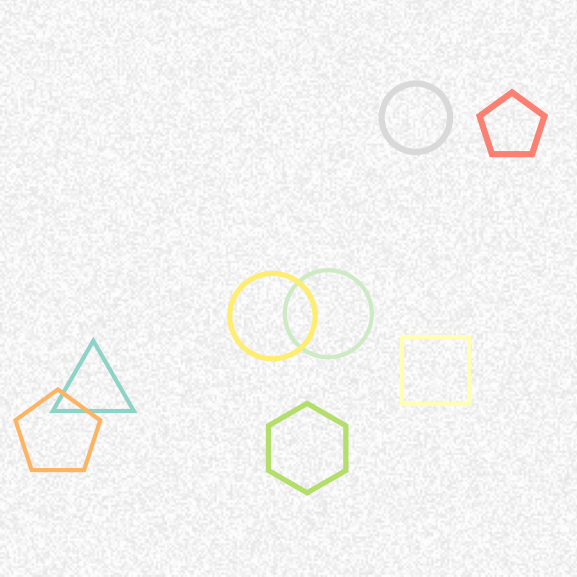[{"shape": "triangle", "thickness": 2, "radius": 0.41, "center": [0.162, 0.328]}, {"shape": "square", "thickness": 2, "radius": 0.29, "center": [0.755, 0.357]}, {"shape": "pentagon", "thickness": 3, "radius": 0.3, "center": [0.887, 0.78]}, {"shape": "pentagon", "thickness": 2, "radius": 0.39, "center": [0.1, 0.248]}, {"shape": "hexagon", "thickness": 2.5, "radius": 0.39, "center": [0.532, 0.223]}, {"shape": "circle", "thickness": 3, "radius": 0.3, "center": [0.72, 0.795]}, {"shape": "circle", "thickness": 2, "radius": 0.38, "center": [0.569, 0.456]}, {"shape": "circle", "thickness": 2.5, "radius": 0.37, "center": [0.472, 0.452]}]